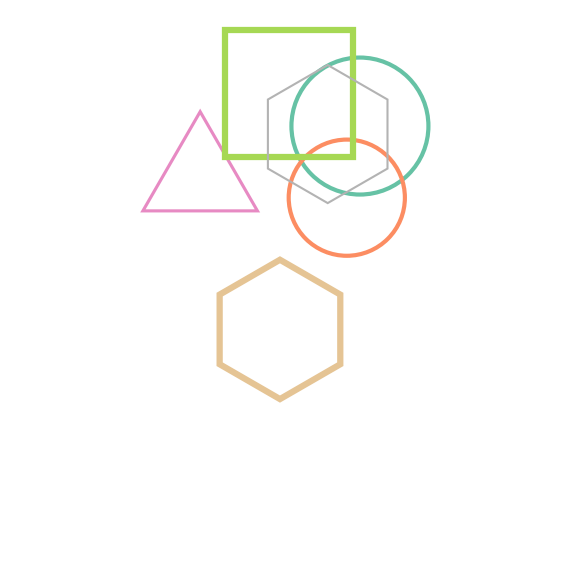[{"shape": "circle", "thickness": 2, "radius": 0.59, "center": [0.623, 0.781]}, {"shape": "circle", "thickness": 2, "radius": 0.5, "center": [0.601, 0.657]}, {"shape": "triangle", "thickness": 1.5, "radius": 0.57, "center": [0.347, 0.691]}, {"shape": "square", "thickness": 3, "radius": 0.55, "center": [0.5, 0.837]}, {"shape": "hexagon", "thickness": 3, "radius": 0.6, "center": [0.485, 0.429]}, {"shape": "hexagon", "thickness": 1, "radius": 0.6, "center": [0.567, 0.767]}]